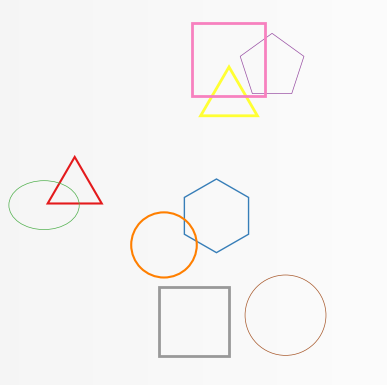[{"shape": "triangle", "thickness": 1.5, "radius": 0.4, "center": [0.193, 0.512]}, {"shape": "hexagon", "thickness": 1, "radius": 0.48, "center": [0.559, 0.439]}, {"shape": "oval", "thickness": 0.5, "radius": 0.45, "center": [0.114, 0.467]}, {"shape": "pentagon", "thickness": 0.5, "radius": 0.43, "center": [0.702, 0.827]}, {"shape": "circle", "thickness": 1.5, "radius": 0.42, "center": [0.423, 0.364]}, {"shape": "triangle", "thickness": 2, "radius": 0.42, "center": [0.591, 0.742]}, {"shape": "circle", "thickness": 0.5, "radius": 0.52, "center": [0.737, 0.181]}, {"shape": "square", "thickness": 2, "radius": 0.47, "center": [0.59, 0.846]}, {"shape": "square", "thickness": 2, "radius": 0.45, "center": [0.5, 0.165]}]